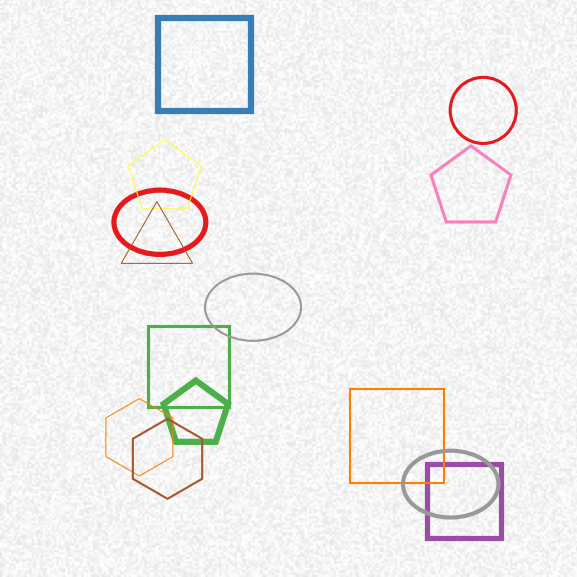[{"shape": "circle", "thickness": 1.5, "radius": 0.29, "center": [0.837, 0.808]}, {"shape": "oval", "thickness": 2.5, "radius": 0.4, "center": [0.277, 0.614]}, {"shape": "square", "thickness": 3, "radius": 0.4, "center": [0.354, 0.887]}, {"shape": "pentagon", "thickness": 3, "radius": 0.29, "center": [0.339, 0.282]}, {"shape": "square", "thickness": 1.5, "radius": 0.35, "center": [0.326, 0.365]}, {"shape": "square", "thickness": 2.5, "radius": 0.32, "center": [0.804, 0.132]}, {"shape": "hexagon", "thickness": 0.5, "radius": 0.34, "center": [0.241, 0.242]}, {"shape": "square", "thickness": 1, "radius": 0.41, "center": [0.688, 0.245]}, {"shape": "pentagon", "thickness": 0.5, "radius": 0.33, "center": [0.285, 0.691]}, {"shape": "triangle", "thickness": 0.5, "radius": 0.36, "center": [0.272, 0.579]}, {"shape": "hexagon", "thickness": 1, "radius": 0.35, "center": [0.29, 0.205]}, {"shape": "pentagon", "thickness": 1.5, "radius": 0.36, "center": [0.816, 0.674]}, {"shape": "oval", "thickness": 2, "radius": 0.41, "center": [0.78, 0.161]}, {"shape": "oval", "thickness": 1, "radius": 0.42, "center": [0.438, 0.467]}]